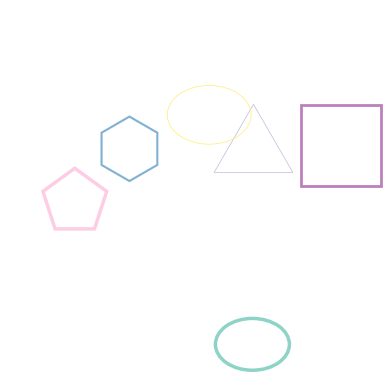[{"shape": "oval", "thickness": 2.5, "radius": 0.48, "center": [0.656, 0.106]}, {"shape": "triangle", "thickness": 0.5, "radius": 0.59, "center": [0.658, 0.611]}, {"shape": "hexagon", "thickness": 1.5, "radius": 0.42, "center": [0.336, 0.613]}, {"shape": "pentagon", "thickness": 2.5, "radius": 0.44, "center": [0.194, 0.476]}, {"shape": "square", "thickness": 2, "radius": 0.52, "center": [0.886, 0.622]}, {"shape": "oval", "thickness": 0.5, "radius": 0.54, "center": [0.543, 0.702]}]